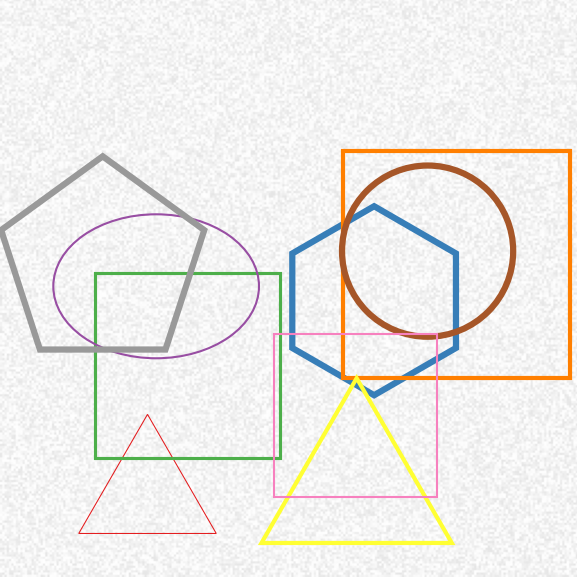[{"shape": "triangle", "thickness": 0.5, "radius": 0.69, "center": [0.255, 0.144]}, {"shape": "hexagon", "thickness": 3, "radius": 0.82, "center": [0.648, 0.478]}, {"shape": "square", "thickness": 1.5, "radius": 0.8, "center": [0.324, 0.366]}, {"shape": "oval", "thickness": 1, "radius": 0.89, "center": [0.27, 0.503]}, {"shape": "square", "thickness": 2, "radius": 0.98, "center": [0.79, 0.542]}, {"shape": "triangle", "thickness": 2, "radius": 0.95, "center": [0.618, 0.154]}, {"shape": "circle", "thickness": 3, "radius": 0.74, "center": [0.74, 0.564]}, {"shape": "square", "thickness": 1, "radius": 0.7, "center": [0.615, 0.28]}, {"shape": "pentagon", "thickness": 3, "radius": 0.92, "center": [0.178, 0.543]}]